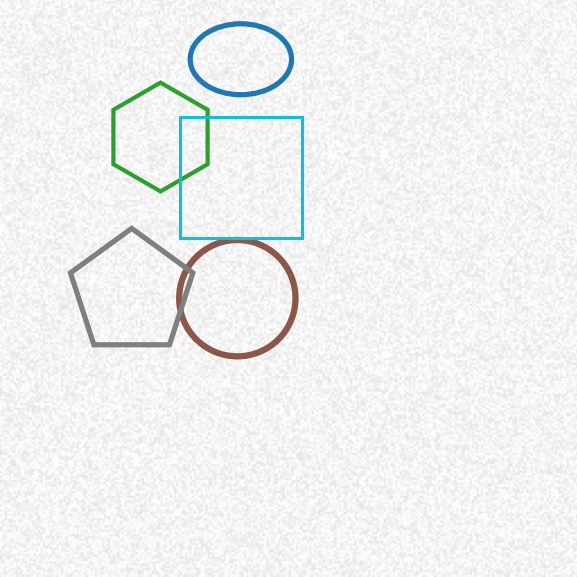[{"shape": "oval", "thickness": 2.5, "radius": 0.44, "center": [0.417, 0.897]}, {"shape": "hexagon", "thickness": 2, "radius": 0.47, "center": [0.278, 0.762]}, {"shape": "circle", "thickness": 3, "radius": 0.5, "center": [0.411, 0.483]}, {"shape": "pentagon", "thickness": 2.5, "radius": 0.56, "center": [0.228, 0.492]}, {"shape": "square", "thickness": 1.5, "radius": 0.53, "center": [0.417, 0.692]}]